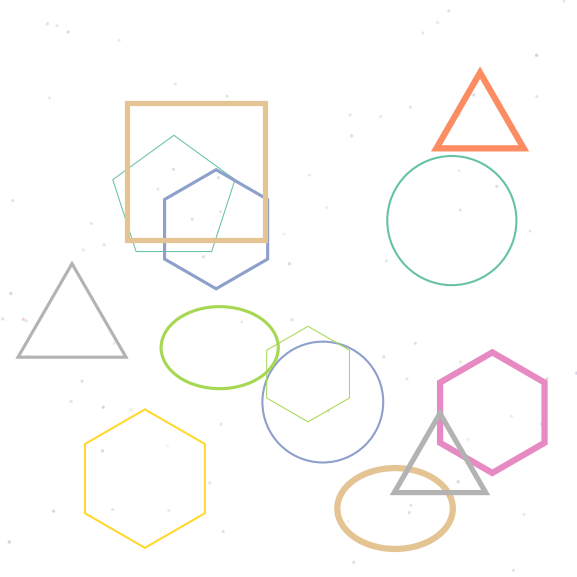[{"shape": "pentagon", "thickness": 0.5, "radius": 0.56, "center": [0.301, 0.654]}, {"shape": "circle", "thickness": 1, "radius": 0.56, "center": [0.782, 0.617]}, {"shape": "triangle", "thickness": 3, "radius": 0.44, "center": [0.831, 0.786]}, {"shape": "circle", "thickness": 1, "radius": 0.52, "center": [0.559, 0.303]}, {"shape": "hexagon", "thickness": 1.5, "radius": 0.52, "center": [0.374, 0.602]}, {"shape": "hexagon", "thickness": 3, "radius": 0.52, "center": [0.852, 0.285]}, {"shape": "oval", "thickness": 1.5, "radius": 0.51, "center": [0.38, 0.397]}, {"shape": "hexagon", "thickness": 0.5, "radius": 0.41, "center": [0.533, 0.351]}, {"shape": "hexagon", "thickness": 1, "radius": 0.6, "center": [0.251, 0.17]}, {"shape": "square", "thickness": 2.5, "radius": 0.6, "center": [0.34, 0.702]}, {"shape": "oval", "thickness": 3, "radius": 0.5, "center": [0.684, 0.119]}, {"shape": "triangle", "thickness": 2.5, "radius": 0.46, "center": [0.762, 0.192]}, {"shape": "triangle", "thickness": 1.5, "radius": 0.54, "center": [0.125, 0.435]}]